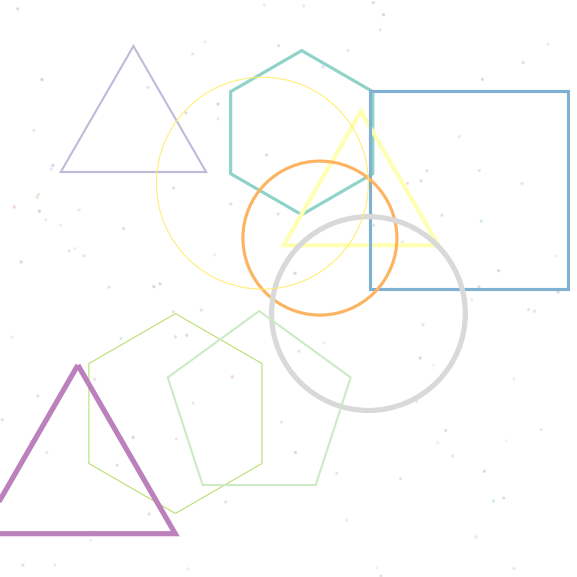[{"shape": "hexagon", "thickness": 1.5, "radius": 0.71, "center": [0.522, 0.769]}, {"shape": "triangle", "thickness": 2, "radius": 0.77, "center": [0.625, 0.652]}, {"shape": "triangle", "thickness": 1, "radius": 0.73, "center": [0.231, 0.774]}, {"shape": "square", "thickness": 1.5, "radius": 0.86, "center": [0.813, 0.669]}, {"shape": "circle", "thickness": 1.5, "radius": 0.67, "center": [0.554, 0.587]}, {"shape": "hexagon", "thickness": 0.5, "radius": 0.87, "center": [0.304, 0.283]}, {"shape": "circle", "thickness": 2.5, "radius": 0.84, "center": [0.638, 0.456]}, {"shape": "triangle", "thickness": 2.5, "radius": 0.97, "center": [0.135, 0.172]}, {"shape": "pentagon", "thickness": 1, "radius": 0.83, "center": [0.449, 0.294]}, {"shape": "circle", "thickness": 0.5, "radius": 0.92, "center": [0.454, 0.682]}]